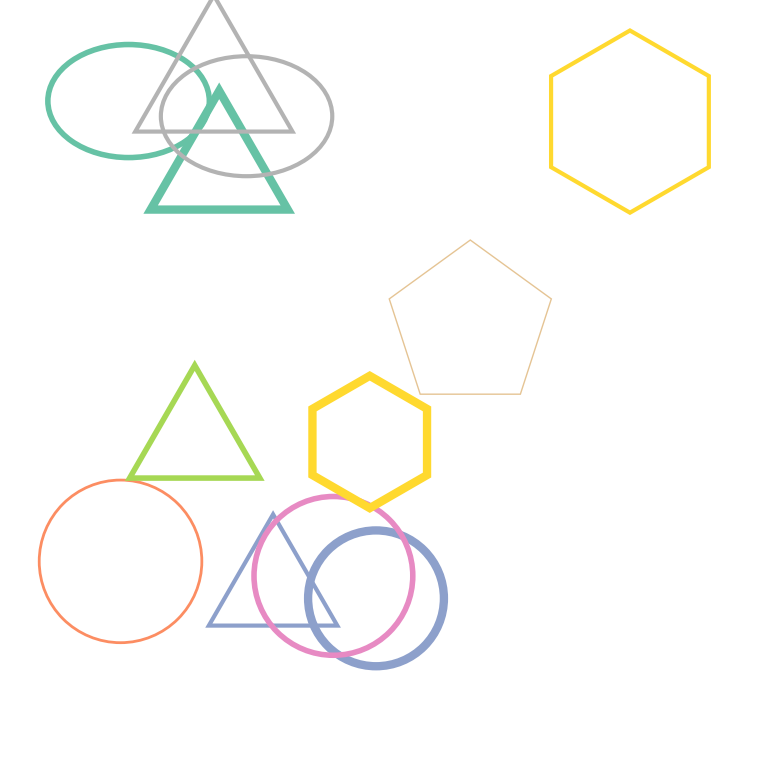[{"shape": "triangle", "thickness": 3, "radius": 0.51, "center": [0.285, 0.779]}, {"shape": "oval", "thickness": 2, "radius": 0.52, "center": [0.167, 0.869]}, {"shape": "circle", "thickness": 1, "radius": 0.53, "center": [0.157, 0.271]}, {"shape": "triangle", "thickness": 1.5, "radius": 0.48, "center": [0.355, 0.236]}, {"shape": "circle", "thickness": 3, "radius": 0.44, "center": [0.488, 0.223]}, {"shape": "circle", "thickness": 2, "radius": 0.52, "center": [0.433, 0.252]}, {"shape": "triangle", "thickness": 2, "radius": 0.49, "center": [0.253, 0.428]}, {"shape": "hexagon", "thickness": 3, "radius": 0.43, "center": [0.48, 0.426]}, {"shape": "hexagon", "thickness": 1.5, "radius": 0.59, "center": [0.818, 0.842]}, {"shape": "pentagon", "thickness": 0.5, "radius": 0.55, "center": [0.611, 0.578]}, {"shape": "oval", "thickness": 1.5, "radius": 0.56, "center": [0.32, 0.849]}, {"shape": "triangle", "thickness": 1.5, "radius": 0.59, "center": [0.278, 0.888]}]